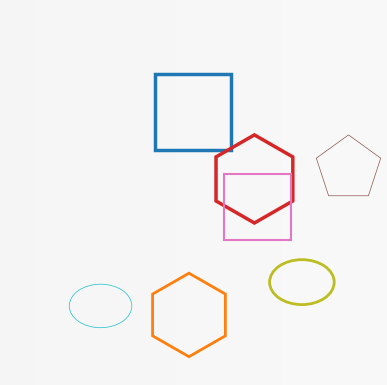[{"shape": "square", "thickness": 2.5, "radius": 0.49, "center": [0.498, 0.709]}, {"shape": "hexagon", "thickness": 2, "radius": 0.54, "center": [0.488, 0.182]}, {"shape": "hexagon", "thickness": 2.5, "radius": 0.57, "center": [0.657, 0.535]}, {"shape": "pentagon", "thickness": 0.5, "radius": 0.44, "center": [0.899, 0.562]}, {"shape": "square", "thickness": 1.5, "radius": 0.43, "center": [0.665, 0.463]}, {"shape": "oval", "thickness": 2, "radius": 0.42, "center": [0.779, 0.267]}, {"shape": "oval", "thickness": 0.5, "radius": 0.4, "center": [0.259, 0.205]}]